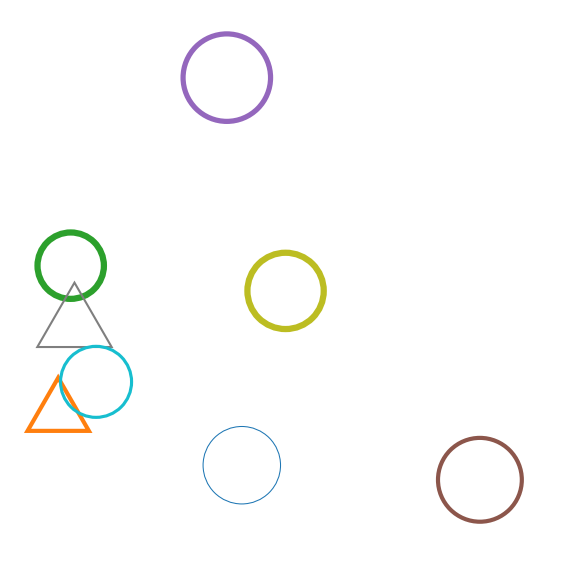[{"shape": "circle", "thickness": 0.5, "radius": 0.34, "center": [0.419, 0.194]}, {"shape": "triangle", "thickness": 2, "radius": 0.31, "center": [0.101, 0.284]}, {"shape": "circle", "thickness": 3, "radius": 0.29, "center": [0.122, 0.539]}, {"shape": "circle", "thickness": 2.5, "radius": 0.38, "center": [0.393, 0.865]}, {"shape": "circle", "thickness": 2, "radius": 0.36, "center": [0.831, 0.168]}, {"shape": "triangle", "thickness": 1, "radius": 0.37, "center": [0.129, 0.435]}, {"shape": "circle", "thickness": 3, "radius": 0.33, "center": [0.495, 0.495]}, {"shape": "circle", "thickness": 1.5, "radius": 0.31, "center": [0.166, 0.338]}]